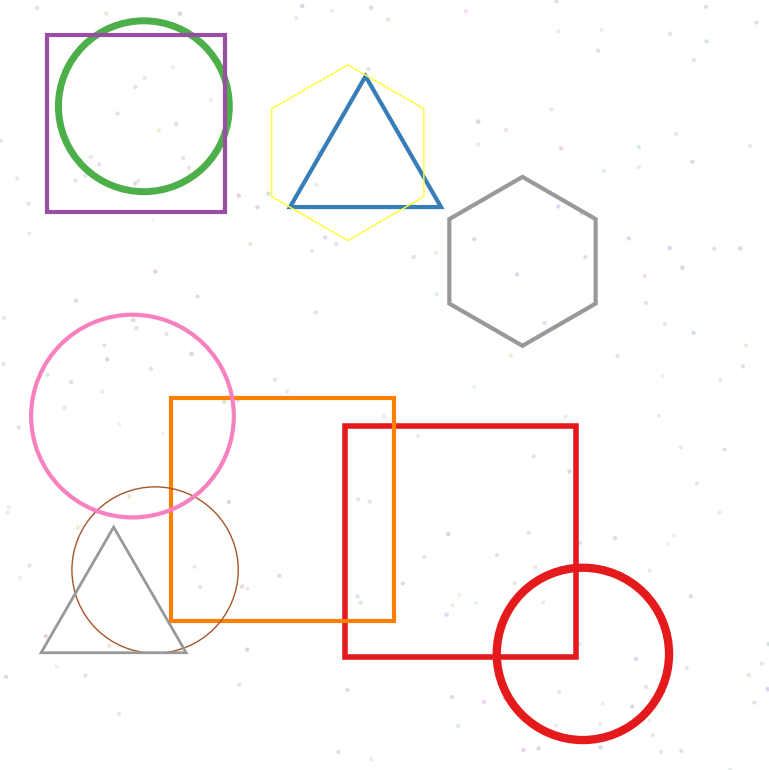[{"shape": "circle", "thickness": 3, "radius": 0.56, "center": [0.757, 0.151]}, {"shape": "square", "thickness": 2, "radius": 0.75, "center": [0.598, 0.297]}, {"shape": "triangle", "thickness": 1.5, "radius": 0.57, "center": [0.475, 0.788]}, {"shape": "circle", "thickness": 2.5, "radius": 0.55, "center": [0.187, 0.862]}, {"shape": "square", "thickness": 1.5, "radius": 0.58, "center": [0.177, 0.839]}, {"shape": "square", "thickness": 1.5, "radius": 0.73, "center": [0.367, 0.338]}, {"shape": "hexagon", "thickness": 0.5, "radius": 0.57, "center": [0.452, 0.802]}, {"shape": "circle", "thickness": 0.5, "radius": 0.54, "center": [0.201, 0.26]}, {"shape": "circle", "thickness": 1.5, "radius": 0.66, "center": [0.172, 0.46]}, {"shape": "triangle", "thickness": 1, "radius": 0.54, "center": [0.148, 0.207]}, {"shape": "hexagon", "thickness": 1.5, "radius": 0.55, "center": [0.679, 0.661]}]